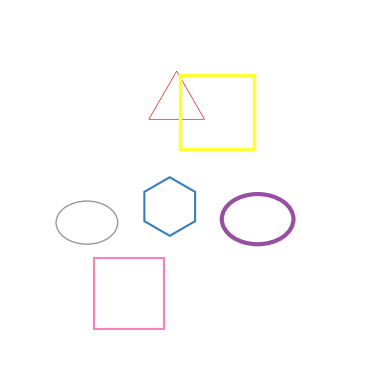[{"shape": "triangle", "thickness": 0.5, "radius": 0.42, "center": [0.459, 0.732]}, {"shape": "hexagon", "thickness": 1.5, "radius": 0.38, "center": [0.441, 0.464]}, {"shape": "oval", "thickness": 3, "radius": 0.47, "center": [0.669, 0.431]}, {"shape": "square", "thickness": 2.5, "radius": 0.48, "center": [0.563, 0.708]}, {"shape": "square", "thickness": 1.5, "radius": 0.46, "center": [0.336, 0.238]}, {"shape": "oval", "thickness": 1, "radius": 0.4, "center": [0.226, 0.422]}]